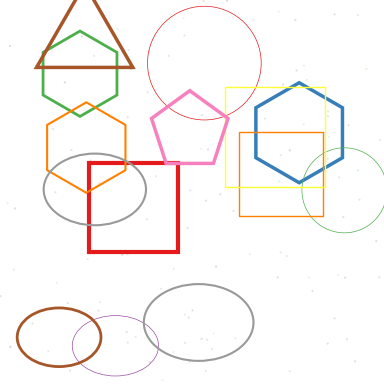[{"shape": "square", "thickness": 3, "radius": 0.58, "center": [0.347, 0.461]}, {"shape": "circle", "thickness": 0.5, "radius": 0.74, "center": [0.531, 0.836]}, {"shape": "hexagon", "thickness": 2.5, "radius": 0.65, "center": [0.777, 0.655]}, {"shape": "circle", "thickness": 0.5, "radius": 0.55, "center": [0.895, 0.506]}, {"shape": "hexagon", "thickness": 2, "radius": 0.55, "center": [0.208, 0.808]}, {"shape": "oval", "thickness": 0.5, "radius": 0.56, "center": [0.3, 0.102]}, {"shape": "hexagon", "thickness": 1.5, "radius": 0.59, "center": [0.224, 0.617]}, {"shape": "square", "thickness": 1, "radius": 0.55, "center": [0.73, 0.548]}, {"shape": "square", "thickness": 1, "radius": 0.65, "center": [0.714, 0.644]}, {"shape": "oval", "thickness": 2, "radius": 0.54, "center": [0.153, 0.124]}, {"shape": "triangle", "thickness": 2.5, "radius": 0.72, "center": [0.22, 0.897]}, {"shape": "pentagon", "thickness": 2.5, "radius": 0.52, "center": [0.493, 0.66]}, {"shape": "oval", "thickness": 1.5, "radius": 0.66, "center": [0.246, 0.508]}, {"shape": "oval", "thickness": 1.5, "radius": 0.71, "center": [0.516, 0.162]}]